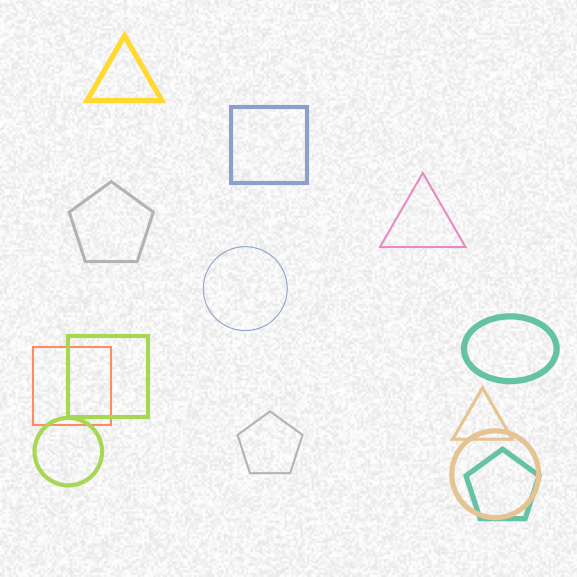[{"shape": "oval", "thickness": 3, "radius": 0.4, "center": [0.884, 0.395]}, {"shape": "pentagon", "thickness": 2.5, "radius": 0.33, "center": [0.87, 0.155]}, {"shape": "square", "thickness": 1, "radius": 0.34, "center": [0.125, 0.331]}, {"shape": "circle", "thickness": 0.5, "radius": 0.36, "center": [0.425, 0.499]}, {"shape": "square", "thickness": 2, "radius": 0.33, "center": [0.466, 0.748]}, {"shape": "triangle", "thickness": 1, "radius": 0.43, "center": [0.732, 0.614]}, {"shape": "square", "thickness": 2, "radius": 0.35, "center": [0.187, 0.347]}, {"shape": "circle", "thickness": 2, "radius": 0.29, "center": [0.118, 0.217]}, {"shape": "triangle", "thickness": 2.5, "radius": 0.37, "center": [0.216, 0.862]}, {"shape": "circle", "thickness": 2.5, "radius": 0.38, "center": [0.858, 0.178]}, {"shape": "triangle", "thickness": 1.5, "radius": 0.3, "center": [0.836, 0.268]}, {"shape": "pentagon", "thickness": 1, "radius": 0.3, "center": [0.468, 0.228]}, {"shape": "pentagon", "thickness": 1.5, "radius": 0.38, "center": [0.193, 0.608]}]